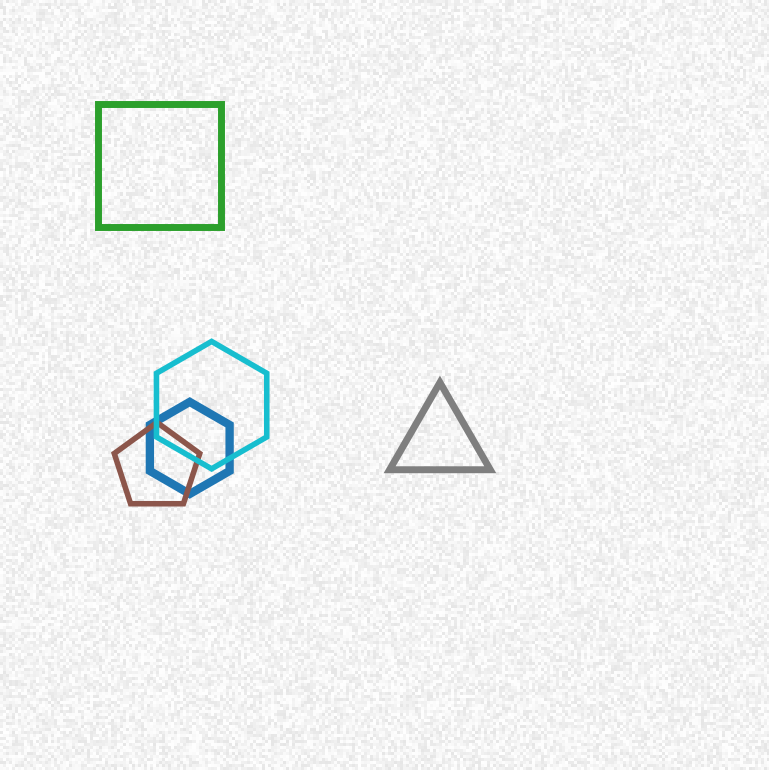[{"shape": "hexagon", "thickness": 3, "radius": 0.3, "center": [0.246, 0.418]}, {"shape": "square", "thickness": 2.5, "radius": 0.4, "center": [0.208, 0.785]}, {"shape": "pentagon", "thickness": 2, "radius": 0.29, "center": [0.204, 0.393]}, {"shape": "triangle", "thickness": 2.5, "radius": 0.38, "center": [0.571, 0.428]}, {"shape": "hexagon", "thickness": 2, "radius": 0.41, "center": [0.275, 0.474]}]